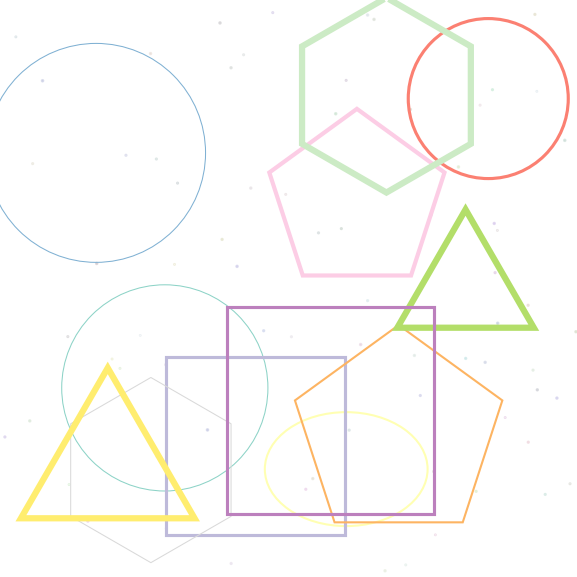[{"shape": "circle", "thickness": 0.5, "radius": 0.89, "center": [0.285, 0.327]}, {"shape": "oval", "thickness": 1, "radius": 0.7, "center": [0.6, 0.187]}, {"shape": "square", "thickness": 1.5, "radius": 0.77, "center": [0.442, 0.227]}, {"shape": "circle", "thickness": 1.5, "radius": 0.69, "center": [0.845, 0.828]}, {"shape": "circle", "thickness": 0.5, "radius": 0.95, "center": [0.166, 0.734]}, {"shape": "pentagon", "thickness": 1, "radius": 0.94, "center": [0.69, 0.247]}, {"shape": "triangle", "thickness": 3, "radius": 0.68, "center": [0.806, 0.5]}, {"shape": "pentagon", "thickness": 2, "radius": 0.8, "center": [0.618, 0.651]}, {"shape": "hexagon", "thickness": 0.5, "radius": 0.8, "center": [0.261, 0.185]}, {"shape": "square", "thickness": 1.5, "radius": 0.89, "center": [0.573, 0.288]}, {"shape": "hexagon", "thickness": 3, "radius": 0.84, "center": [0.669, 0.834]}, {"shape": "triangle", "thickness": 3, "radius": 0.87, "center": [0.187, 0.188]}]